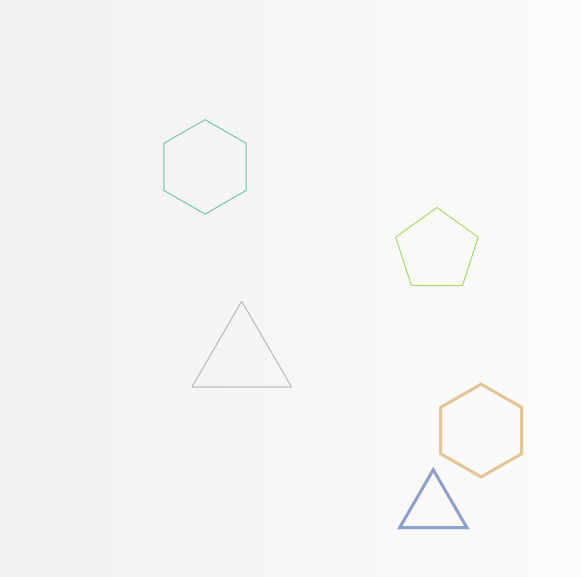[{"shape": "hexagon", "thickness": 0.5, "radius": 0.41, "center": [0.353, 0.71]}, {"shape": "triangle", "thickness": 1.5, "radius": 0.33, "center": [0.745, 0.119]}, {"shape": "pentagon", "thickness": 0.5, "radius": 0.37, "center": [0.752, 0.565]}, {"shape": "hexagon", "thickness": 1.5, "radius": 0.4, "center": [0.828, 0.254]}, {"shape": "triangle", "thickness": 0.5, "radius": 0.49, "center": [0.416, 0.378]}]